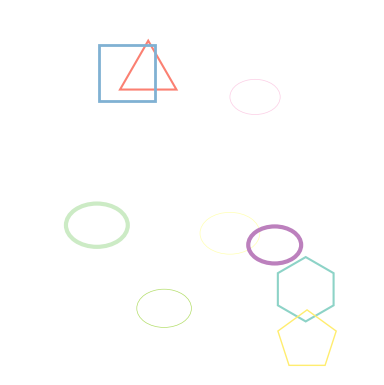[{"shape": "hexagon", "thickness": 1.5, "radius": 0.42, "center": [0.794, 0.249]}, {"shape": "oval", "thickness": 0.5, "radius": 0.39, "center": [0.597, 0.394]}, {"shape": "triangle", "thickness": 1.5, "radius": 0.42, "center": [0.385, 0.81]}, {"shape": "square", "thickness": 2, "radius": 0.36, "center": [0.33, 0.811]}, {"shape": "oval", "thickness": 0.5, "radius": 0.35, "center": [0.426, 0.199]}, {"shape": "oval", "thickness": 0.5, "radius": 0.33, "center": [0.662, 0.748]}, {"shape": "oval", "thickness": 3, "radius": 0.34, "center": [0.714, 0.364]}, {"shape": "oval", "thickness": 3, "radius": 0.4, "center": [0.252, 0.415]}, {"shape": "pentagon", "thickness": 1, "radius": 0.4, "center": [0.798, 0.115]}]